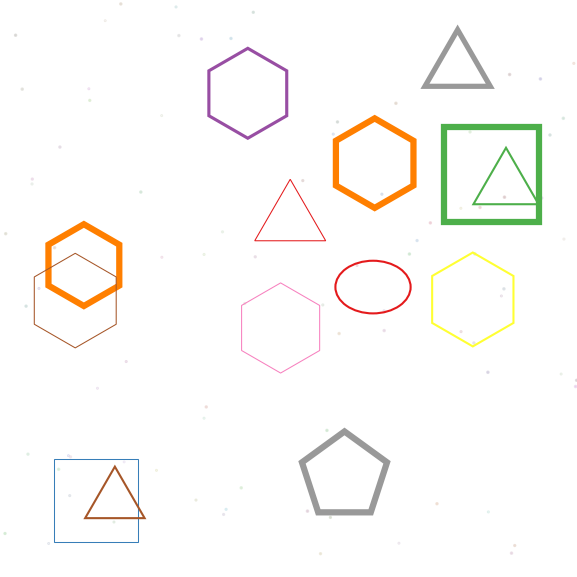[{"shape": "oval", "thickness": 1, "radius": 0.33, "center": [0.646, 0.502]}, {"shape": "triangle", "thickness": 0.5, "radius": 0.35, "center": [0.503, 0.618]}, {"shape": "square", "thickness": 0.5, "radius": 0.36, "center": [0.166, 0.133]}, {"shape": "square", "thickness": 3, "radius": 0.41, "center": [0.851, 0.697]}, {"shape": "triangle", "thickness": 1, "radius": 0.33, "center": [0.876, 0.678]}, {"shape": "hexagon", "thickness": 1.5, "radius": 0.39, "center": [0.429, 0.838]}, {"shape": "hexagon", "thickness": 3, "radius": 0.39, "center": [0.649, 0.717]}, {"shape": "hexagon", "thickness": 3, "radius": 0.35, "center": [0.145, 0.54]}, {"shape": "hexagon", "thickness": 1, "radius": 0.41, "center": [0.819, 0.481]}, {"shape": "triangle", "thickness": 1, "radius": 0.3, "center": [0.199, 0.132]}, {"shape": "hexagon", "thickness": 0.5, "radius": 0.41, "center": [0.13, 0.479]}, {"shape": "hexagon", "thickness": 0.5, "radius": 0.39, "center": [0.486, 0.431]}, {"shape": "pentagon", "thickness": 3, "radius": 0.39, "center": [0.597, 0.175]}, {"shape": "triangle", "thickness": 2.5, "radius": 0.33, "center": [0.792, 0.882]}]